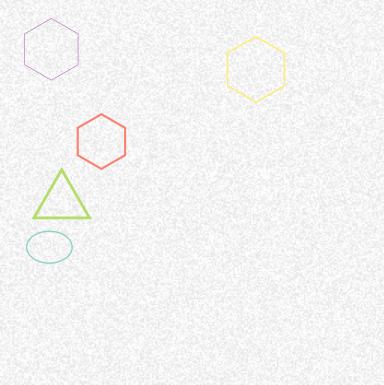[{"shape": "oval", "thickness": 1, "radius": 0.3, "center": [0.128, 0.358]}, {"shape": "hexagon", "thickness": 1.5, "radius": 0.36, "center": [0.263, 0.632]}, {"shape": "triangle", "thickness": 2, "radius": 0.42, "center": [0.16, 0.476]}, {"shape": "hexagon", "thickness": 0.5, "radius": 0.4, "center": [0.133, 0.872]}, {"shape": "hexagon", "thickness": 1, "radius": 0.43, "center": [0.665, 0.82]}]